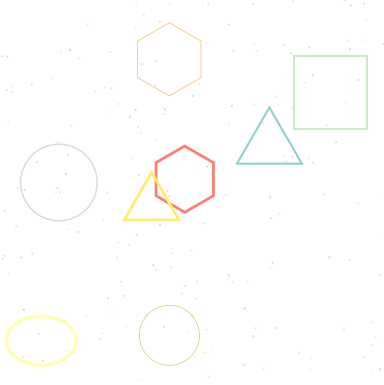[{"shape": "triangle", "thickness": 1.5, "radius": 0.49, "center": [0.7, 0.624]}, {"shape": "oval", "thickness": 2.5, "radius": 0.45, "center": [0.107, 0.115]}, {"shape": "hexagon", "thickness": 2, "radius": 0.43, "center": [0.48, 0.535]}, {"shape": "hexagon", "thickness": 0.5, "radius": 0.48, "center": [0.44, 0.846]}, {"shape": "circle", "thickness": 0.5, "radius": 0.39, "center": [0.44, 0.129]}, {"shape": "circle", "thickness": 1, "radius": 0.5, "center": [0.153, 0.526]}, {"shape": "square", "thickness": 1.5, "radius": 0.47, "center": [0.858, 0.76]}, {"shape": "triangle", "thickness": 2, "radius": 0.41, "center": [0.394, 0.47]}]